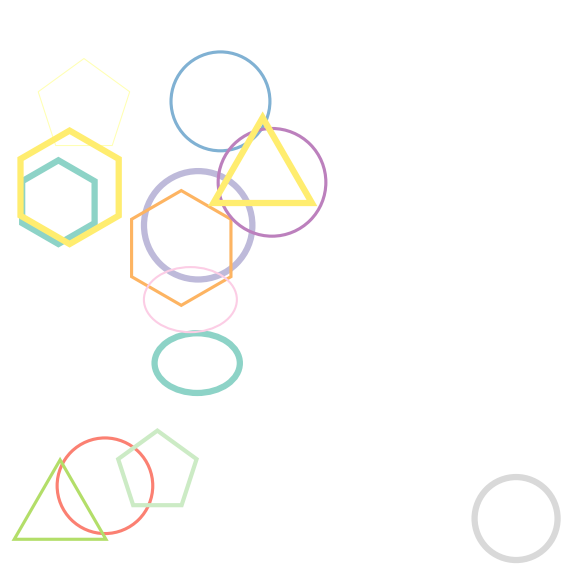[{"shape": "hexagon", "thickness": 3, "radius": 0.36, "center": [0.101, 0.649]}, {"shape": "oval", "thickness": 3, "radius": 0.37, "center": [0.341, 0.37]}, {"shape": "pentagon", "thickness": 0.5, "radius": 0.42, "center": [0.145, 0.814]}, {"shape": "circle", "thickness": 3, "radius": 0.47, "center": [0.343, 0.609]}, {"shape": "circle", "thickness": 1.5, "radius": 0.41, "center": [0.182, 0.158]}, {"shape": "circle", "thickness": 1.5, "radius": 0.43, "center": [0.382, 0.824]}, {"shape": "hexagon", "thickness": 1.5, "radius": 0.5, "center": [0.314, 0.57]}, {"shape": "triangle", "thickness": 1.5, "radius": 0.46, "center": [0.104, 0.111]}, {"shape": "oval", "thickness": 1, "radius": 0.4, "center": [0.33, 0.48]}, {"shape": "circle", "thickness": 3, "radius": 0.36, "center": [0.894, 0.101]}, {"shape": "circle", "thickness": 1.5, "radius": 0.47, "center": [0.471, 0.683]}, {"shape": "pentagon", "thickness": 2, "radius": 0.36, "center": [0.273, 0.182]}, {"shape": "hexagon", "thickness": 3, "radius": 0.49, "center": [0.121, 0.675]}, {"shape": "triangle", "thickness": 3, "radius": 0.49, "center": [0.455, 0.697]}]